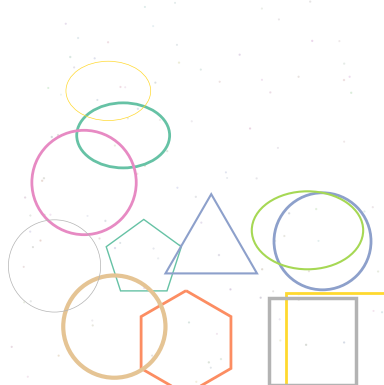[{"shape": "oval", "thickness": 2, "radius": 0.6, "center": [0.32, 0.648]}, {"shape": "pentagon", "thickness": 1, "radius": 0.51, "center": [0.373, 0.327]}, {"shape": "hexagon", "thickness": 2, "radius": 0.67, "center": [0.483, 0.11]}, {"shape": "circle", "thickness": 2, "radius": 0.63, "center": [0.838, 0.373]}, {"shape": "triangle", "thickness": 1.5, "radius": 0.69, "center": [0.549, 0.358]}, {"shape": "circle", "thickness": 2, "radius": 0.68, "center": [0.218, 0.526]}, {"shape": "oval", "thickness": 1.5, "radius": 0.72, "center": [0.799, 0.402]}, {"shape": "oval", "thickness": 0.5, "radius": 0.55, "center": [0.281, 0.764]}, {"shape": "square", "thickness": 2, "radius": 0.67, "center": [0.878, 0.105]}, {"shape": "circle", "thickness": 3, "radius": 0.66, "center": [0.297, 0.152]}, {"shape": "circle", "thickness": 0.5, "radius": 0.6, "center": [0.142, 0.309]}, {"shape": "square", "thickness": 2.5, "radius": 0.57, "center": [0.811, 0.112]}]